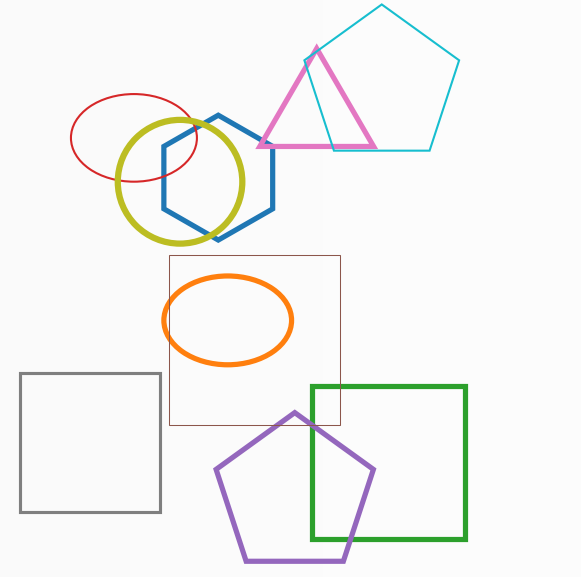[{"shape": "hexagon", "thickness": 2.5, "radius": 0.54, "center": [0.376, 0.692]}, {"shape": "oval", "thickness": 2.5, "radius": 0.55, "center": [0.392, 0.444]}, {"shape": "square", "thickness": 2.5, "radius": 0.66, "center": [0.668, 0.198]}, {"shape": "oval", "thickness": 1, "radius": 0.54, "center": [0.23, 0.76]}, {"shape": "pentagon", "thickness": 2.5, "radius": 0.71, "center": [0.507, 0.142]}, {"shape": "square", "thickness": 0.5, "radius": 0.74, "center": [0.438, 0.411]}, {"shape": "triangle", "thickness": 2.5, "radius": 0.57, "center": [0.545, 0.802]}, {"shape": "square", "thickness": 1.5, "radius": 0.6, "center": [0.154, 0.232]}, {"shape": "circle", "thickness": 3, "radius": 0.54, "center": [0.31, 0.684]}, {"shape": "pentagon", "thickness": 1, "radius": 0.7, "center": [0.657, 0.851]}]